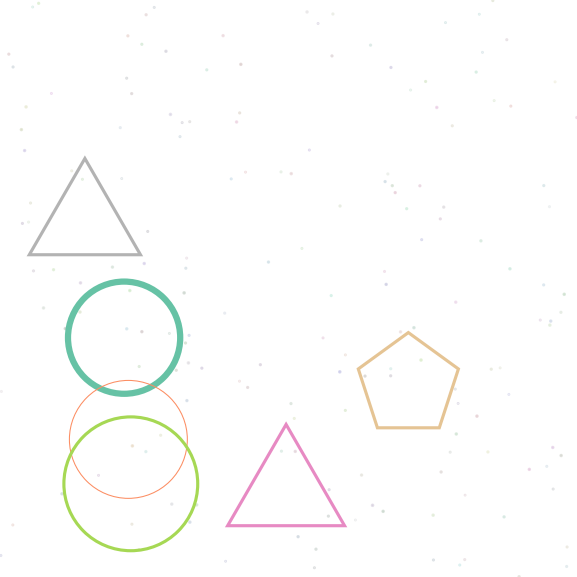[{"shape": "circle", "thickness": 3, "radius": 0.49, "center": [0.215, 0.414]}, {"shape": "circle", "thickness": 0.5, "radius": 0.51, "center": [0.222, 0.238]}, {"shape": "triangle", "thickness": 1.5, "radius": 0.58, "center": [0.495, 0.147]}, {"shape": "circle", "thickness": 1.5, "radius": 0.58, "center": [0.227, 0.161]}, {"shape": "pentagon", "thickness": 1.5, "radius": 0.46, "center": [0.707, 0.332]}, {"shape": "triangle", "thickness": 1.5, "radius": 0.56, "center": [0.147, 0.614]}]